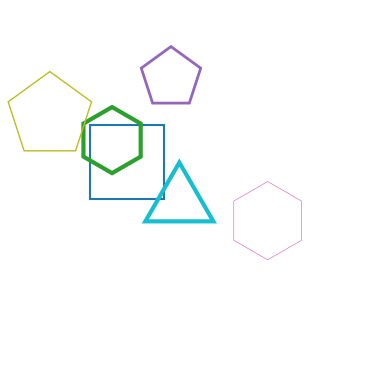[{"shape": "square", "thickness": 1.5, "radius": 0.48, "center": [0.33, 0.58]}, {"shape": "hexagon", "thickness": 3, "radius": 0.43, "center": [0.291, 0.636]}, {"shape": "pentagon", "thickness": 2, "radius": 0.41, "center": [0.444, 0.798]}, {"shape": "hexagon", "thickness": 0.5, "radius": 0.51, "center": [0.695, 0.427]}, {"shape": "pentagon", "thickness": 1, "radius": 0.57, "center": [0.129, 0.7]}, {"shape": "triangle", "thickness": 3, "radius": 0.51, "center": [0.466, 0.476]}]